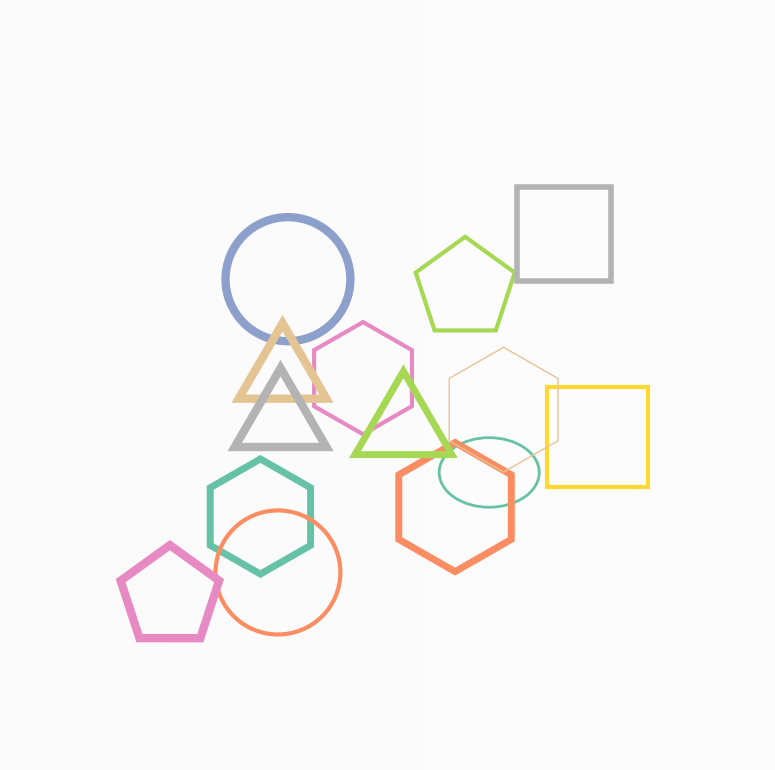[{"shape": "hexagon", "thickness": 2.5, "radius": 0.37, "center": [0.336, 0.329]}, {"shape": "oval", "thickness": 1, "radius": 0.32, "center": [0.631, 0.386]}, {"shape": "circle", "thickness": 1.5, "radius": 0.4, "center": [0.359, 0.257]}, {"shape": "hexagon", "thickness": 2.5, "radius": 0.42, "center": [0.587, 0.341]}, {"shape": "circle", "thickness": 3, "radius": 0.4, "center": [0.372, 0.637]}, {"shape": "pentagon", "thickness": 3, "radius": 0.33, "center": [0.219, 0.225]}, {"shape": "hexagon", "thickness": 1.5, "radius": 0.36, "center": [0.468, 0.509]}, {"shape": "pentagon", "thickness": 1.5, "radius": 0.34, "center": [0.6, 0.625]}, {"shape": "triangle", "thickness": 2.5, "radius": 0.36, "center": [0.521, 0.446]}, {"shape": "square", "thickness": 1.5, "radius": 0.33, "center": [0.771, 0.433]}, {"shape": "triangle", "thickness": 3, "radius": 0.33, "center": [0.365, 0.515]}, {"shape": "hexagon", "thickness": 0.5, "radius": 0.41, "center": [0.65, 0.468]}, {"shape": "square", "thickness": 2, "radius": 0.3, "center": [0.728, 0.696]}, {"shape": "triangle", "thickness": 3, "radius": 0.34, "center": [0.362, 0.454]}]